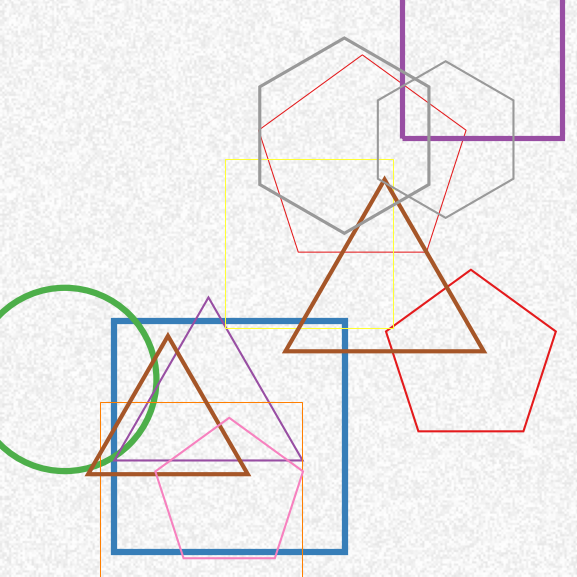[{"shape": "pentagon", "thickness": 1, "radius": 0.77, "center": [0.815, 0.377]}, {"shape": "pentagon", "thickness": 0.5, "radius": 0.94, "center": [0.627, 0.715]}, {"shape": "square", "thickness": 3, "radius": 1.0, "center": [0.397, 0.244]}, {"shape": "circle", "thickness": 3, "radius": 0.79, "center": [0.112, 0.342]}, {"shape": "square", "thickness": 2.5, "radius": 0.69, "center": [0.834, 0.899]}, {"shape": "triangle", "thickness": 1, "radius": 0.94, "center": [0.361, 0.296]}, {"shape": "square", "thickness": 0.5, "radius": 0.87, "center": [0.349, 0.128]}, {"shape": "square", "thickness": 0.5, "radius": 0.73, "center": [0.535, 0.578]}, {"shape": "triangle", "thickness": 2, "radius": 0.8, "center": [0.291, 0.258]}, {"shape": "triangle", "thickness": 2, "radius": 0.99, "center": [0.666, 0.49]}, {"shape": "pentagon", "thickness": 1, "radius": 0.67, "center": [0.397, 0.141]}, {"shape": "hexagon", "thickness": 1, "radius": 0.68, "center": [0.772, 0.757]}, {"shape": "hexagon", "thickness": 1.5, "radius": 0.85, "center": [0.596, 0.764]}]